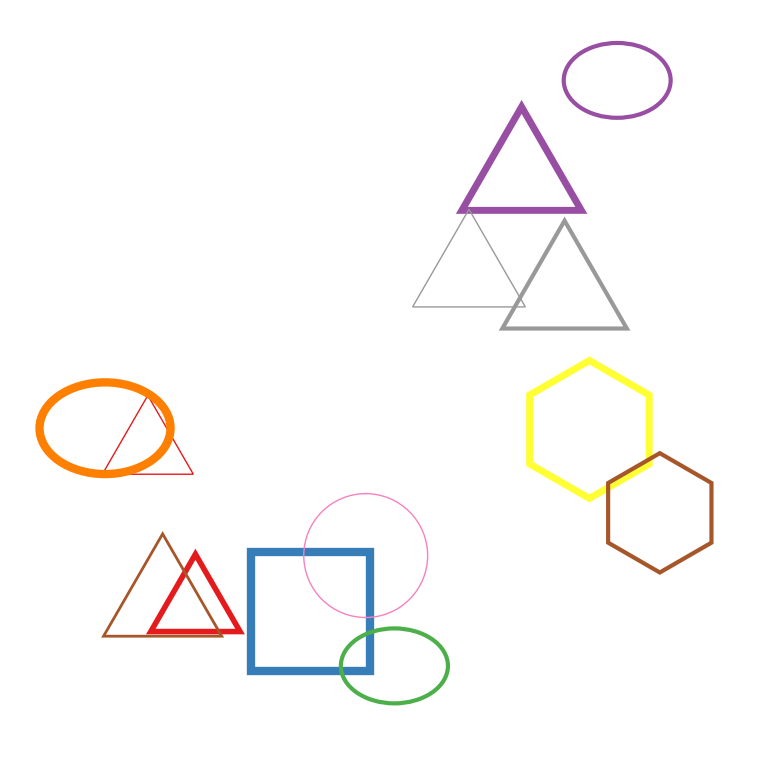[{"shape": "triangle", "thickness": 2, "radius": 0.33, "center": [0.254, 0.213]}, {"shape": "triangle", "thickness": 0.5, "radius": 0.34, "center": [0.192, 0.418]}, {"shape": "square", "thickness": 3, "radius": 0.39, "center": [0.403, 0.206]}, {"shape": "oval", "thickness": 1.5, "radius": 0.35, "center": [0.512, 0.135]}, {"shape": "oval", "thickness": 1.5, "radius": 0.35, "center": [0.802, 0.896]}, {"shape": "triangle", "thickness": 2.5, "radius": 0.45, "center": [0.677, 0.772]}, {"shape": "oval", "thickness": 3, "radius": 0.43, "center": [0.136, 0.444]}, {"shape": "hexagon", "thickness": 2.5, "radius": 0.45, "center": [0.765, 0.442]}, {"shape": "hexagon", "thickness": 1.5, "radius": 0.39, "center": [0.857, 0.334]}, {"shape": "triangle", "thickness": 1, "radius": 0.44, "center": [0.211, 0.218]}, {"shape": "circle", "thickness": 0.5, "radius": 0.4, "center": [0.475, 0.278]}, {"shape": "triangle", "thickness": 1.5, "radius": 0.47, "center": [0.733, 0.62]}, {"shape": "triangle", "thickness": 0.5, "radius": 0.42, "center": [0.609, 0.644]}]